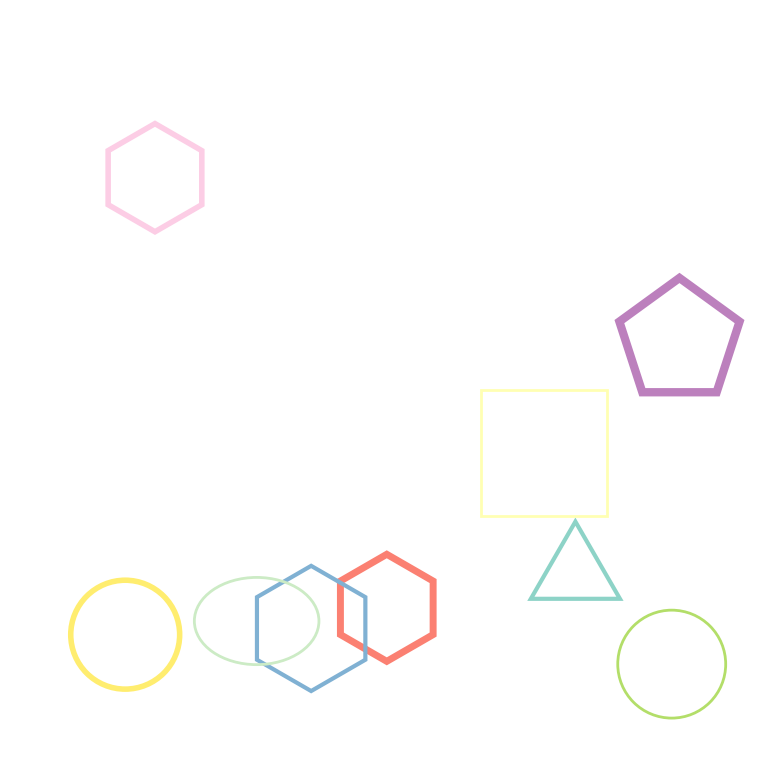[{"shape": "triangle", "thickness": 1.5, "radius": 0.33, "center": [0.747, 0.256]}, {"shape": "square", "thickness": 1, "radius": 0.41, "center": [0.706, 0.412]}, {"shape": "hexagon", "thickness": 2.5, "radius": 0.35, "center": [0.502, 0.211]}, {"shape": "hexagon", "thickness": 1.5, "radius": 0.41, "center": [0.404, 0.184]}, {"shape": "circle", "thickness": 1, "radius": 0.35, "center": [0.872, 0.137]}, {"shape": "hexagon", "thickness": 2, "radius": 0.35, "center": [0.201, 0.769]}, {"shape": "pentagon", "thickness": 3, "radius": 0.41, "center": [0.882, 0.557]}, {"shape": "oval", "thickness": 1, "radius": 0.4, "center": [0.333, 0.193]}, {"shape": "circle", "thickness": 2, "radius": 0.35, "center": [0.163, 0.176]}]